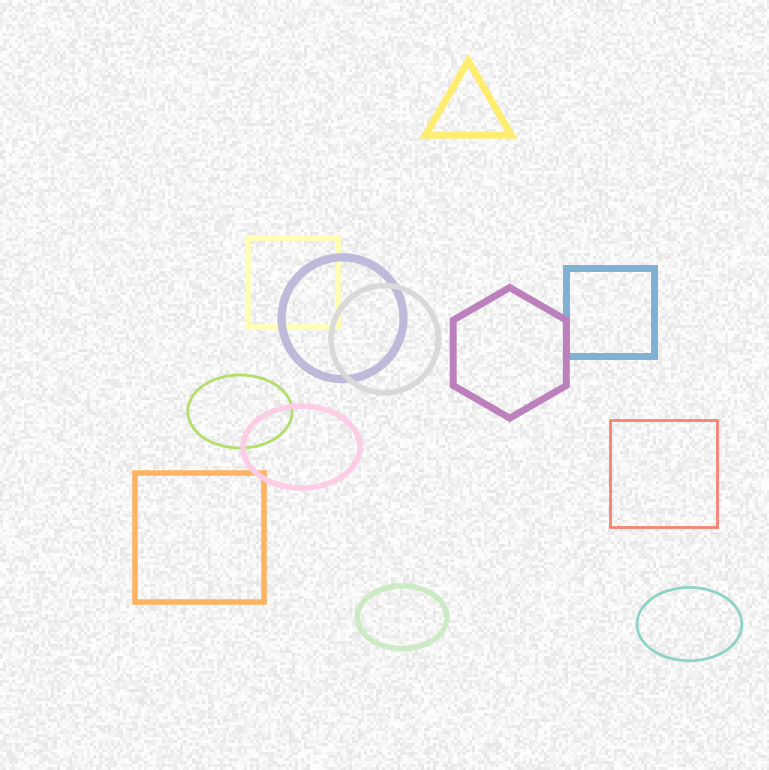[{"shape": "oval", "thickness": 1, "radius": 0.34, "center": [0.895, 0.189]}, {"shape": "square", "thickness": 2, "radius": 0.29, "center": [0.381, 0.633]}, {"shape": "circle", "thickness": 3, "radius": 0.4, "center": [0.445, 0.587]}, {"shape": "square", "thickness": 1, "radius": 0.35, "center": [0.862, 0.385]}, {"shape": "square", "thickness": 2.5, "radius": 0.29, "center": [0.792, 0.595]}, {"shape": "square", "thickness": 2, "radius": 0.42, "center": [0.259, 0.302]}, {"shape": "oval", "thickness": 1, "radius": 0.34, "center": [0.312, 0.466]}, {"shape": "oval", "thickness": 2, "radius": 0.38, "center": [0.392, 0.419]}, {"shape": "circle", "thickness": 2, "radius": 0.35, "center": [0.5, 0.56]}, {"shape": "hexagon", "thickness": 2.5, "radius": 0.42, "center": [0.662, 0.542]}, {"shape": "oval", "thickness": 2, "radius": 0.29, "center": [0.522, 0.198]}, {"shape": "triangle", "thickness": 2.5, "radius": 0.32, "center": [0.608, 0.857]}]